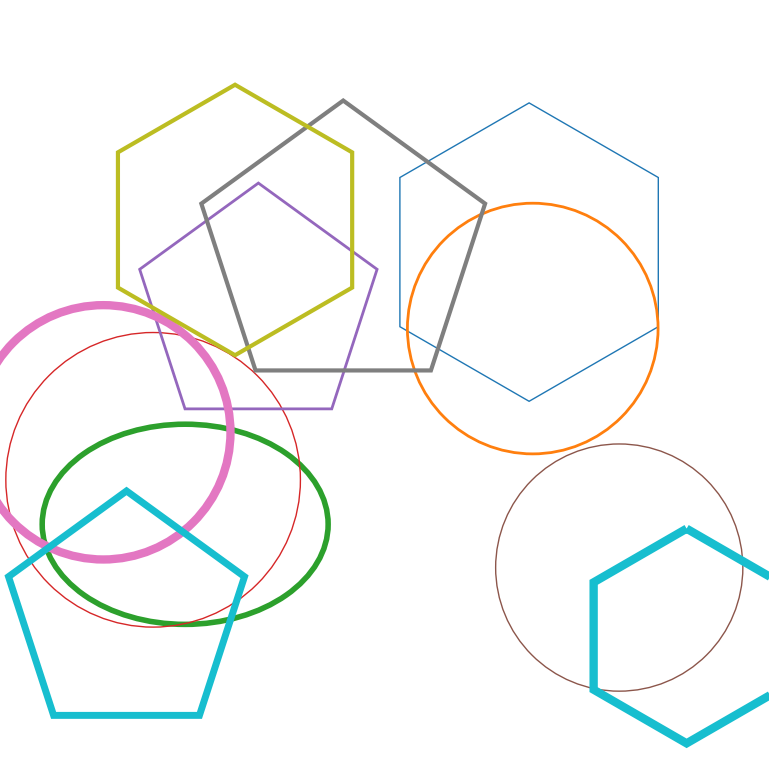[{"shape": "hexagon", "thickness": 0.5, "radius": 0.97, "center": [0.687, 0.673]}, {"shape": "circle", "thickness": 1, "radius": 0.81, "center": [0.692, 0.573]}, {"shape": "oval", "thickness": 2, "radius": 0.93, "center": [0.24, 0.319]}, {"shape": "circle", "thickness": 0.5, "radius": 0.96, "center": [0.199, 0.377]}, {"shape": "pentagon", "thickness": 1, "radius": 0.81, "center": [0.336, 0.6]}, {"shape": "circle", "thickness": 0.5, "radius": 0.8, "center": [0.804, 0.263]}, {"shape": "circle", "thickness": 3, "radius": 0.83, "center": [0.134, 0.439]}, {"shape": "pentagon", "thickness": 1.5, "radius": 0.97, "center": [0.446, 0.676]}, {"shape": "hexagon", "thickness": 1.5, "radius": 0.88, "center": [0.305, 0.714]}, {"shape": "pentagon", "thickness": 2.5, "radius": 0.81, "center": [0.164, 0.201]}, {"shape": "hexagon", "thickness": 3, "radius": 0.7, "center": [0.892, 0.174]}]